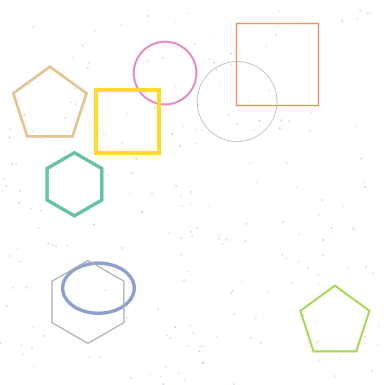[{"shape": "hexagon", "thickness": 2.5, "radius": 0.41, "center": [0.193, 0.521]}, {"shape": "square", "thickness": 1, "radius": 0.53, "center": [0.72, 0.833]}, {"shape": "oval", "thickness": 2.5, "radius": 0.47, "center": [0.256, 0.251]}, {"shape": "circle", "thickness": 1.5, "radius": 0.41, "center": [0.429, 0.81]}, {"shape": "pentagon", "thickness": 1.5, "radius": 0.47, "center": [0.87, 0.164]}, {"shape": "square", "thickness": 3, "radius": 0.41, "center": [0.332, 0.683]}, {"shape": "pentagon", "thickness": 2, "radius": 0.5, "center": [0.13, 0.727]}, {"shape": "circle", "thickness": 0.5, "radius": 0.52, "center": [0.616, 0.736]}, {"shape": "hexagon", "thickness": 1, "radius": 0.54, "center": [0.228, 0.216]}]